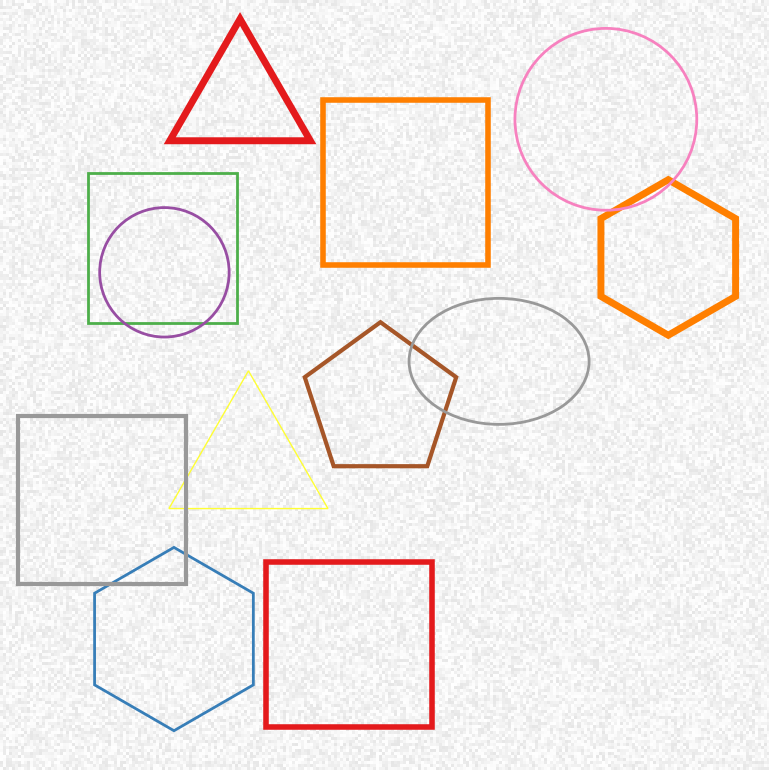[{"shape": "square", "thickness": 2, "radius": 0.54, "center": [0.453, 0.163]}, {"shape": "triangle", "thickness": 2.5, "radius": 0.53, "center": [0.312, 0.87]}, {"shape": "hexagon", "thickness": 1, "radius": 0.6, "center": [0.226, 0.17]}, {"shape": "square", "thickness": 1, "radius": 0.49, "center": [0.211, 0.678]}, {"shape": "circle", "thickness": 1, "radius": 0.42, "center": [0.214, 0.646]}, {"shape": "hexagon", "thickness": 2.5, "radius": 0.5, "center": [0.868, 0.666]}, {"shape": "square", "thickness": 2, "radius": 0.54, "center": [0.527, 0.764]}, {"shape": "triangle", "thickness": 0.5, "radius": 0.6, "center": [0.323, 0.399]}, {"shape": "pentagon", "thickness": 1.5, "radius": 0.52, "center": [0.494, 0.478]}, {"shape": "circle", "thickness": 1, "radius": 0.59, "center": [0.787, 0.845]}, {"shape": "oval", "thickness": 1, "radius": 0.58, "center": [0.648, 0.531]}, {"shape": "square", "thickness": 1.5, "radius": 0.55, "center": [0.132, 0.351]}]